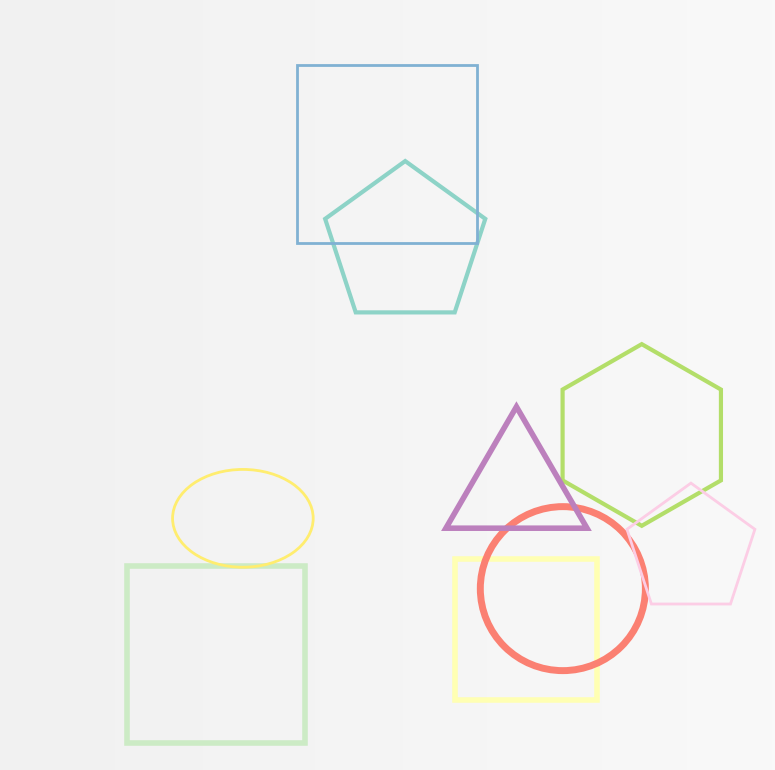[{"shape": "pentagon", "thickness": 1.5, "radius": 0.54, "center": [0.523, 0.682]}, {"shape": "square", "thickness": 2, "radius": 0.46, "center": [0.679, 0.182]}, {"shape": "circle", "thickness": 2.5, "radius": 0.53, "center": [0.726, 0.236]}, {"shape": "square", "thickness": 1, "radius": 0.58, "center": [0.5, 0.8]}, {"shape": "hexagon", "thickness": 1.5, "radius": 0.59, "center": [0.828, 0.435]}, {"shape": "pentagon", "thickness": 1, "radius": 0.43, "center": [0.892, 0.286]}, {"shape": "triangle", "thickness": 2, "radius": 0.53, "center": [0.666, 0.367]}, {"shape": "square", "thickness": 2, "radius": 0.57, "center": [0.279, 0.15]}, {"shape": "oval", "thickness": 1, "radius": 0.45, "center": [0.313, 0.327]}]